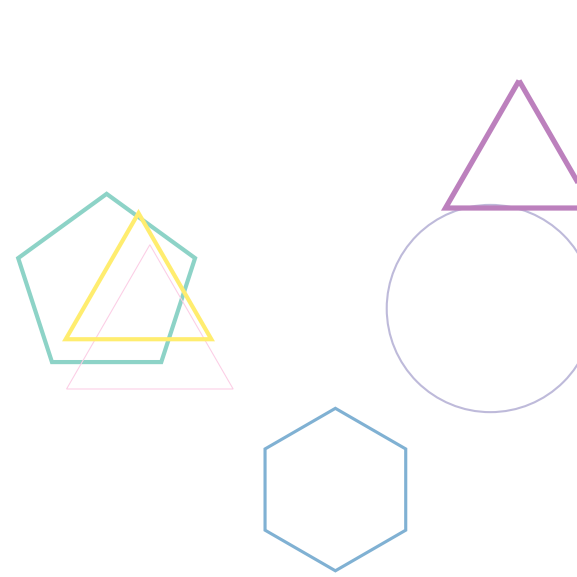[{"shape": "pentagon", "thickness": 2, "radius": 0.81, "center": [0.185, 0.502]}, {"shape": "circle", "thickness": 1, "radius": 0.9, "center": [0.849, 0.465]}, {"shape": "hexagon", "thickness": 1.5, "radius": 0.7, "center": [0.581, 0.151]}, {"shape": "triangle", "thickness": 0.5, "radius": 0.83, "center": [0.259, 0.409]}, {"shape": "triangle", "thickness": 2.5, "radius": 0.74, "center": [0.899, 0.712]}, {"shape": "triangle", "thickness": 2, "radius": 0.73, "center": [0.24, 0.485]}]